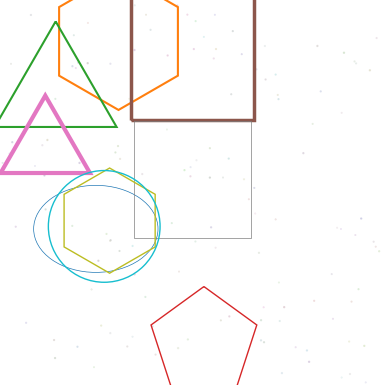[{"shape": "oval", "thickness": 0.5, "radius": 0.81, "center": [0.249, 0.406]}, {"shape": "hexagon", "thickness": 1.5, "radius": 0.89, "center": [0.308, 0.893]}, {"shape": "triangle", "thickness": 1.5, "radius": 0.91, "center": [0.145, 0.762]}, {"shape": "pentagon", "thickness": 1, "radius": 0.72, "center": [0.53, 0.111]}, {"shape": "square", "thickness": 2.5, "radius": 0.8, "center": [0.499, 0.849]}, {"shape": "triangle", "thickness": 3, "radius": 0.67, "center": [0.118, 0.618]}, {"shape": "square", "thickness": 0.5, "radius": 0.76, "center": [0.5, 0.533]}, {"shape": "hexagon", "thickness": 1, "radius": 0.68, "center": [0.285, 0.427]}, {"shape": "circle", "thickness": 1, "radius": 0.73, "center": [0.271, 0.412]}]